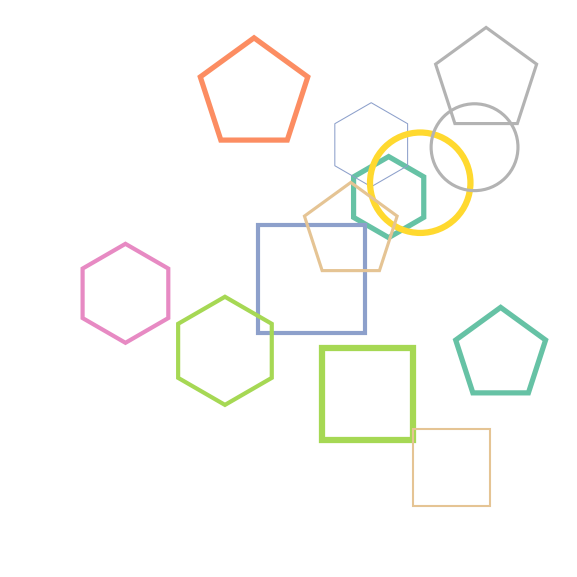[{"shape": "hexagon", "thickness": 2.5, "radius": 0.35, "center": [0.673, 0.658]}, {"shape": "pentagon", "thickness": 2.5, "radius": 0.41, "center": [0.867, 0.385]}, {"shape": "pentagon", "thickness": 2.5, "radius": 0.49, "center": [0.44, 0.836]}, {"shape": "hexagon", "thickness": 0.5, "radius": 0.36, "center": [0.643, 0.749]}, {"shape": "square", "thickness": 2, "radius": 0.46, "center": [0.539, 0.516]}, {"shape": "hexagon", "thickness": 2, "radius": 0.43, "center": [0.217, 0.491]}, {"shape": "square", "thickness": 3, "radius": 0.4, "center": [0.637, 0.317]}, {"shape": "hexagon", "thickness": 2, "radius": 0.47, "center": [0.39, 0.392]}, {"shape": "circle", "thickness": 3, "radius": 0.43, "center": [0.728, 0.683]}, {"shape": "pentagon", "thickness": 1.5, "radius": 0.42, "center": [0.607, 0.599]}, {"shape": "square", "thickness": 1, "radius": 0.33, "center": [0.782, 0.19]}, {"shape": "circle", "thickness": 1.5, "radius": 0.38, "center": [0.822, 0.744]}, {"shape": "pentagon", "thickness": 1.5, "radius": 0.46, "center": [0.842, 0.86]}]